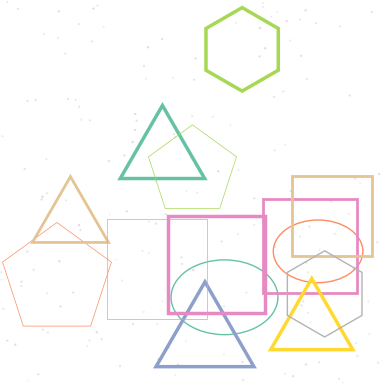[{"shape": "oval", "thickness": 1, "radius": 0.69, "center": [0.583, 0.228]}, {"shape": "triangle", "thickness": 2.5, "radius": 0.63, "center": [0.422, 0.6]}, {"shape": "pentagon", "thickness": 0.5, "radius": 0.74, "center": [0.148, 0.273]}, {"shape": "oval", "thickness": 1, "radius": 0.58, "center": [0.826, 0.347]}, {"shape": "triangle", "thickness": 2.5, "radius": 0.73, "center": [0.532, 0.121]}, {"shape": "square", "thickness": 2, "radius": 0.62, "center": [0.805, 0.361]}, {"shape": "square", "thickness": 2.5, "radius": 0.63, "center": [0.562, 0.313]}, {"shape": "hexagon", "thickness": 2.5, "radius": 0.54, "center": [0.629, 0.872]}, {"shape": "pentagon", "thickness": 0.5, "radius": 0.6, "center": [0.5, 0.556]}, {"shape": "triangle", "thickness": 2.5, "radius": 0.62, "center": [0.81, 0.153]}, {"shape": "square", "thickness": 2, "radius": 0.52, "center": [0.863, 0.439]}, {"shape": "triangle", "thickness": 2, "radius": 0.57, "center": [0.183, 0.427]}, {"shape": "hexagon", "thickness": 1, "radius": 0.56, "center": [0.843, 0.237]}, {"shape": "square", "thickness": 0.5, "radius": 0.65, "center": [0.408, 0.301]}]